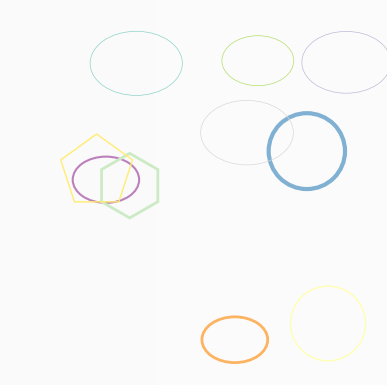[{"shape": "oval", "thickness": 0.5, "radius": 0.59, "center": [0.352, 0.836]}, {"shape": "circle", "thickness": 1, "radius": 0.48, "center": [0.847, 0.16]}, {"shape": "oval", "thickness": 0.5, "radius": 0.57, "center": [0.894, 0.838]}, {"shape": "circle", "thickness": 3, "radius": 0.49, "center": [0.792, 0.607]}, {"shape": "oval", "thickness": 2, "radius": 0.42, "center": [0.606, 0.118]}, {"shape": "oval", "thickness": 0.5, "radius": 0.46, "center": [0.665, 0.842]}, {"shape": "oval", "thickness": 0.5, "radius": 0.6, "center": [0.637, 0.656]}, {"shape": "oval", "thickness": 1.5, "radius": 0.43, "center": [0.273, 0.533]}, {"shape": "hexagon", "thickness": 2, "radius": 0.42, "center": [0.335, 0.518]}, {"shape": "pentagon", "thickness": 1, "radius": 0.49, "center": [0.249, 0.554]}]